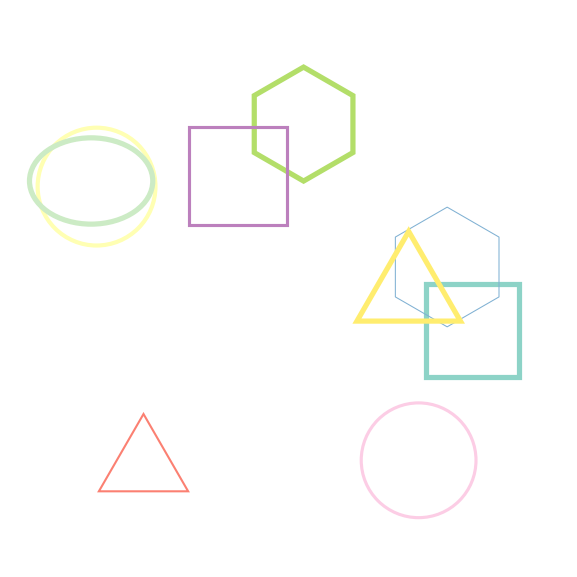[{"shape": "square", "thickness": 2.5, "radius": 0.4, "center": [0.818, 0.427]}, {"shape": "circle", "thickness": 2, "radius": 0.51, "center": [0.167, 0.676]}, {"shape": "triangle", "thickness": 1, "radius": 0.45, "center": [0.248, 0.193]}, {"shape": "hexagon", "thickness": 0.5, "radius": 0.52, "center": [0.774, 0.537]}, {"shape": "hexagon", "thickness": 2.5, "radius": 0.49, "center": [0.526, 0.784]}, {"shape": "circle", "thickness": 1.5, "radius": 0.5, "center": [0.725, 0.202]}, {"shape": "square", "thickness": 1.5, "radius": 0.42, "center": [0.412, 0.694]}, {"shape": "oval", "thickness": 2.5, "radius": 0.53, "center": [0.158, 0.686]}, {"shape": "triangle", "thickness": 2.5, "radius": 0.52, "center": [0.708, 0.495]}]